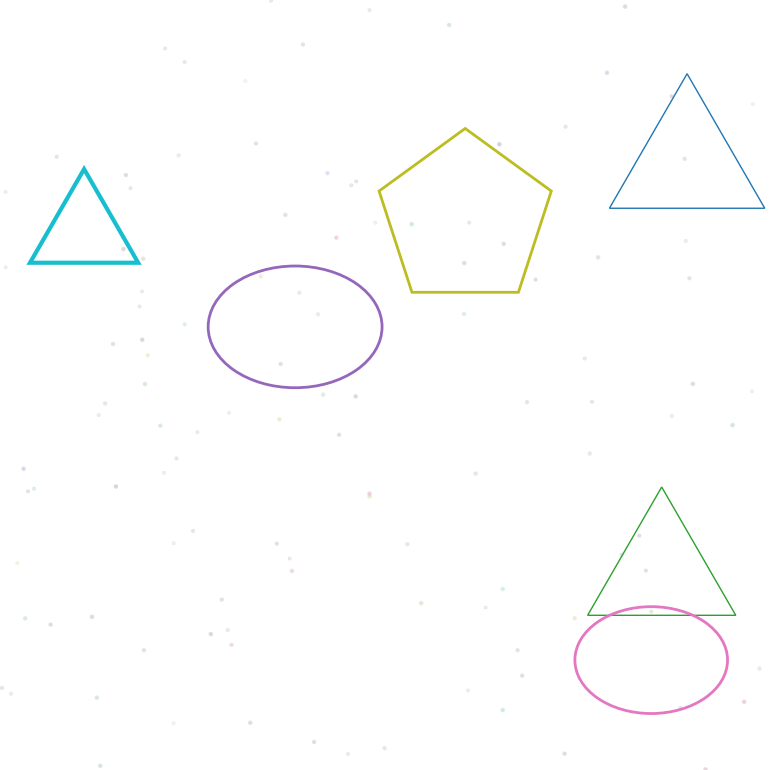[{"shape": "triangle", "thickness": 0.5, "radius": 0.58, "center": [0.892, 0.788]}, {"shape": "triangle", "thickness": 0.5, "radius": 0.56, "center": [0.859, 0.256]}, {"shape": "oval", "thickness": 1, "radius": 0.56, "center": [0.383, 0.575]}, {"shape": "oval", "thickness": 1, "radius": 0.5, "center": [0.846, 0.143]}, {"shape": "pentagon", "thickness": 1, "radius": 0.59, "center": [0.604, 0.716]}, {"shape": "triangle", "thickness": 1.5, "radius": 0.41, "center": [0.109, 0.699]}]